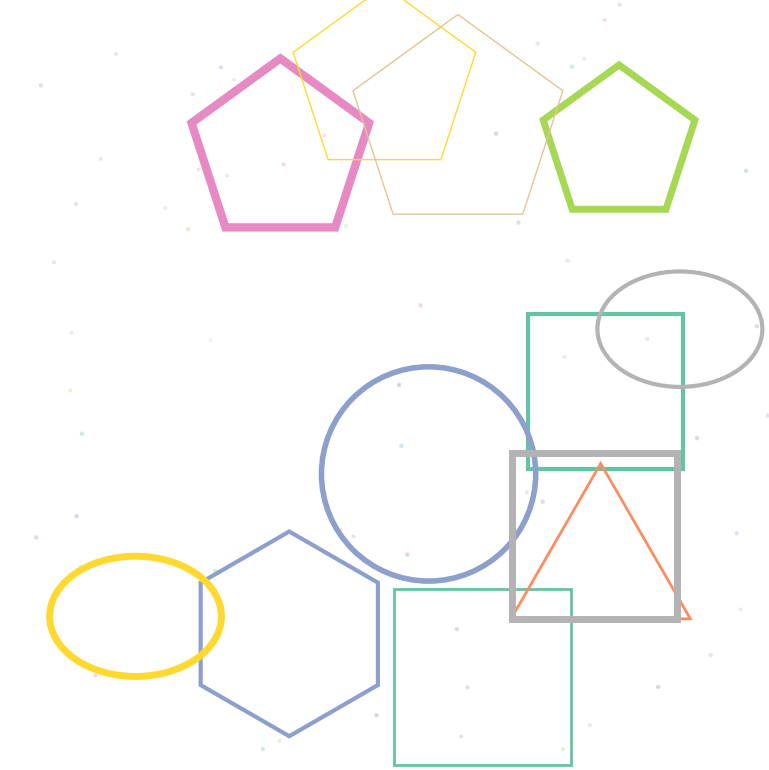[{"shape": "square", "thickness": 1, "radius": 0.57, "center": [0.627, 0.121]}, {"shape": "square", "thickness": 1.5, "radius": 0.5, "center": [0.786, 0.491]}, {"shape": "triangle", "thickness": 1, "radius": 0.67, "center": [0.78, 0.264]}, {"shape": "hexagon", "thickness": 1.5, "radius": 0.66, "center": [0.376, 0.177]}, {"shape": "circle", "thickness": 2, "radius": 0.7, "center": [0.557, 0.384]}, {"shape": "pentagon", "thickness": 3, "radius": 0.61, "center": [0.364, 0.803]}, {"shape": "pentagon", "thickness": 2.5, "radius": 0.52, "center": [0.804, 0.812]}, {"shape": "oval", "thickness": 2.5, "radius": 0.56, "center": [0.176, 0.2]}, {"shape": "pentagon", "thickness": 0.5, "radius": 0.62, "center": [0.499, 0.894]}, {"shape": "pentagon", "thickness": 0.5, "radius": 0.72, "center": [0.595, 0.838]}, {"shape": "square", "thickness": 2.5, "radius": 0.54, "center": [0.772, 0.304]}, {"shape": "oval", "thickness": 1.5, "radius": 0.54, "center": [0.883, 0.573]}]